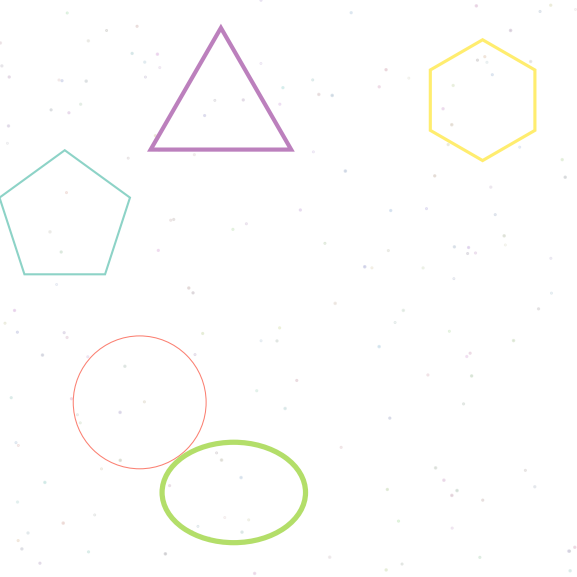[{"shape": "pentagon", "thickness": 1, "radius": 0.59, "center": [0.112, 0.62]}, {"shape": "circle", "thickness": 0.5, "radius": 0.58, "center": [0.242, 0.302]}, {"shape": "oval", "thickness": 2.5, "radius": 0.62, "center": [0.405, 0.146]}, {"shape": "triangle", "thickness": 2, "radius": 0.7, "center": [0.383, 0.81]}, {"shape": "hexagon", "thickness": 1.5, "radius": 0.52, "center": [0.836, 0.826]}]